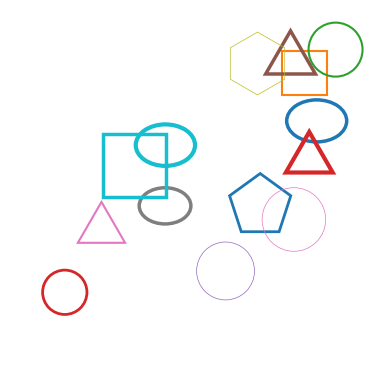[{"shape": "pentagon", "thickness": 2, "radius": 0.42, "center": [0.676, 0.466]}, {"shape": "oval", "thickness": 2.5, "radius": 0.39, "center": [0.823, 0.686]}, {"shape": "square", "thickness": 1.5, "radius": 0.29, "center": [0.791, 0.81]}, {"shape": "circle", "thickness": 1.5, "radius": 0.35, "center": [0.872, 0.871]}, {"shape": "circle", "thickness": 2, "radius": 0.29, "center": [0.168, 0.241]}, {"shape": "triangle", "thickness": 3, "radius": 0.35, "center": [0.803, 0.587]}, {"shape": "circle", "thickness": 0.5, "radius": 0.38, "center": [0.586, 0.296]}, {"shape": "triangle", "thickness": 2.5, "radius": 0.37, "center": [0.755, 0.845]}, {"shape": "triangle", "thickness": 1.5, "radius": 0.35, "center": [0.264, 0.405]}, {"shape": "circle", "thickness": 0.5, "radius": 0.41, "center": [0.763, 0.43]}, {"shape": "oval", "thickness": 2.5, "radius": 0.34, "center": [0.429, 0.465]}, {"shape": "hexagon", "thickness": 0.5, "radius": 0.41, "center": [0.669, 0.835]}, {"shape": "square", "thickness": 2.5, "radius": 0.41, "center": [0.348, 0.57]}, {"shape": "oval", "thickness": 3, "radius": 0.38, "center": [0.43, 0.623]}]